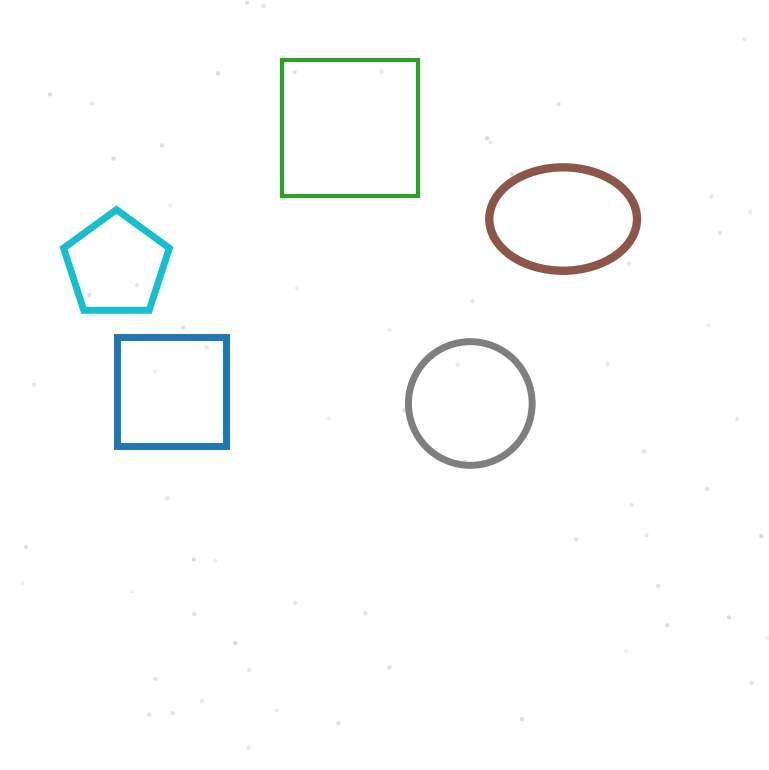[{"shape": "square", "thickness": 2.5, "radius": 0.35, "center": [0.222, 0.492]}, {"shape": "square", "thickness": 1.5, "radius": 0.44, "center": [0.454, 0.834]}, {"shape": "oval", "thickness": 3, "radius": 0.48, "center": [0.731, 0.716]}, {"shape": "circle", "thickness": 2.5, "radius": 0.4, "center": [0.611, 0.476]}, {"shape": "pentagon", "thickness": 2.5, "radius": 0.36, "center": [0.151, 0.655]}]